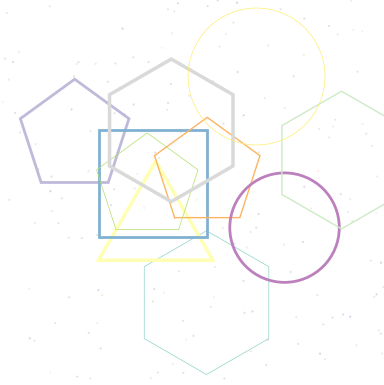[{"shape": "hexagon", "thickness": 0.5, "radius": 0.93, "center": [0.536, 0.214]}, {"shape": "triangle", "thickness": 2.5, "radius": 0.86, "center": [0.404, 0.41]}, {"shape": "pentagon", "thickness": 2, "radius": 0.74, "center": [0.194, 0.646]}, {"shape": "square", "thickness": 2, "radius": 0.7, "center": [0.397, 0.523]}, {"shape": "pentagon", "thickness": 1, "radius": 0.72, "center": [0.538, 0.551]}, {"shape": "pentagon", "thickness": 0.5, "radius": 0.69, "center": [0.383, 0.516]}, {"shape": "hexagon", "thickness": 2.5, "radius": 0.93, "center": [0.445, 0.661]}, {"shape": "circle", "thickness": 2, "radius": 0.71, "center": [0.739, 0.409]}, {"shape": "hexagon", "thickness": 1, "radius": 0.89, "center": [0.887, 0.584]}, {"shape": "circle", "thickness": 0.5, "radius": 0.89, "center": [0.666, 0.801]}]